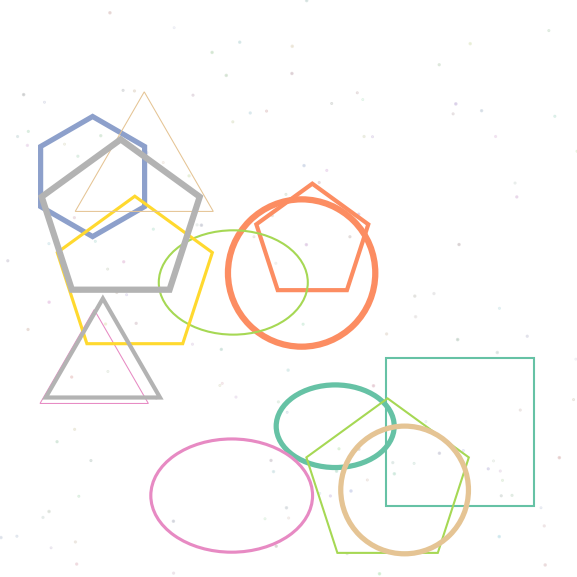[{"shape": "oval", "thickness": 2.5, "radius": 0.51, "center": [0.58, 0.261]}, {"shape": "square", "thickness": 1, "radius": 0.64, "center": [0.797, 0.251]}, {"shape": "circle", "thickness": 3, "radius": 0.64, "center": [0.522, 0.526]}, {"shape": "pentagon", "thickness": 2, "radius": 0.51, "center": [0.541, 0.579]}, {"shape": "hexagon", "thickness": 2.5, "radius": 0.52, "center": [0.16, 0.693]}, {"shape": "oval", "thickness": 1.5, "radius": 0.7, "center": [0.401, 0.141]}, {"shape": "triangle", "thickness": 0.5, "radius": 0.54, "center": [0.163, 0.355]}, {"shape": "oval", "thickness": 1, "radius": 0.65, "center": [0.404, 0.51]}, {"shape": "pentagon", "thickness": 1, "radius": 0.74, "center": [0.671, 0.161]}, {"shape": "pentagon", "thickness": 1.5, "radius": 0.71, "center": [0.233, 0.518]}, {"shape": "circle", "thickness": 2.5, "radius": 0.55, "center": [0.701, 0.151]}, {"shape": "triangle", "thickness": 0.5, "radius": 0.69, "center": [0.25, 0.702]}, {"shape": "pentagon", "thickness": 3, "radius": 0.72, "center": [0.209, 0.614]}, {"shape": "triangle", "thickness": 2, "radius": 0.57, "center": [0.178, 0.368]}]